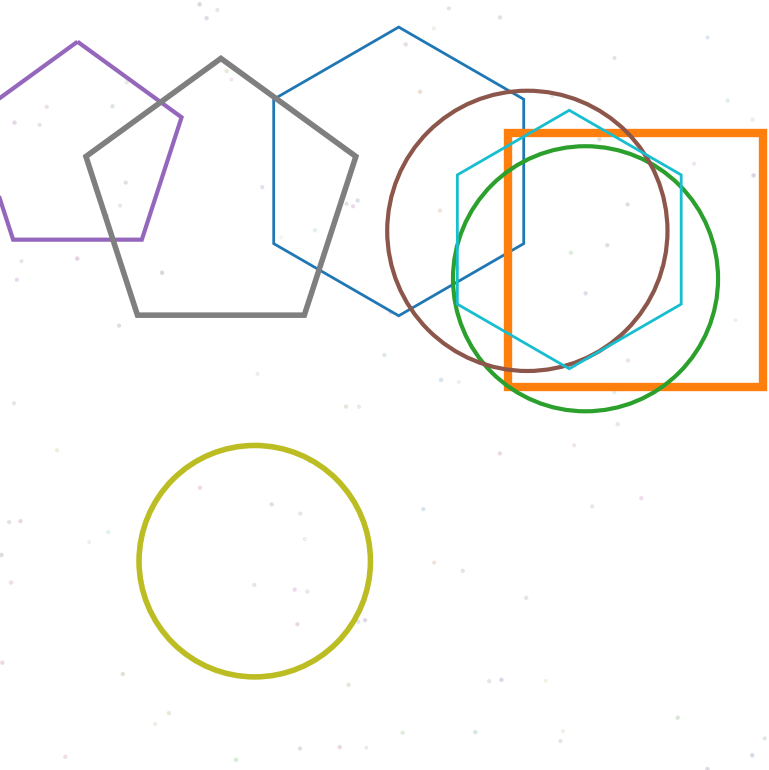[{"shape": "hexagon", "thickness": 1, "radius": 0.94, "center": [0.518, 0.777]}, {"shape": "square", "thickness": 3, "radius": 0.83, "center": [0.826, 0.662]}, {"shape": "circle", "thickness": 1.5, "radius": 0.86, "center": [0.76, 0.638]}, {"shape": "pentagon", "thickness": 1.5, "radius": 0.71, "center": [0.101, 0.804]}, {"shape": "circle", "thickness": 1.5, "radius": 0.91, "center": [0.685, 0.7]}, {"shape": "pentagon", "thickness": 2, "radius": 0.92, "center": [0.287, 0.74]}, {"shape": "circle", "thickness": 2, "radius": 0.75, "center": [0.331, 0.271]}, {"shape": "hexagon", "thickness": 1, "radius": 0.84, "center": [0.739, 0.689]}]